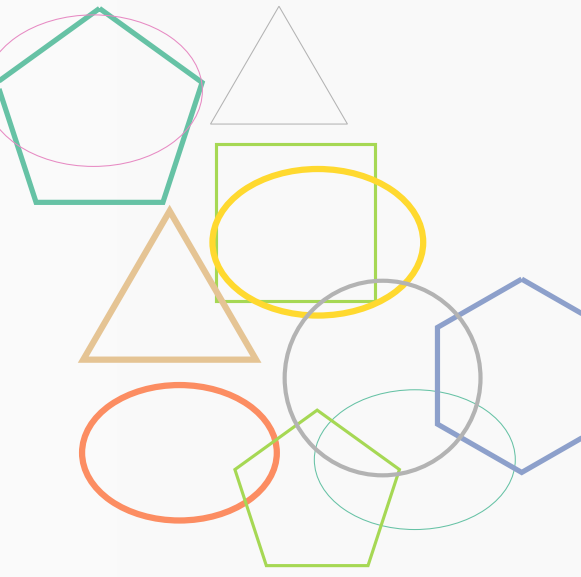[{"shape": "pentagon", "thickness": 2.5, "radius": 0.93, "center": [0.171, 0.799]}, {"shape": "oval", "thickness": 0.5, "radius": 0.86, "center": [0.714, 0.203]}, {"shape": "oval", "thickness": 3, "radius": 0.84, "center": [0.309, 0.215]}, {"shape": "hexagon", "thickness": 2.5, "radius": 0.84, "center": [0.898, 0.348]}, {"shape": "oval", "thickness": 0.5, "radius": 0.94, "center": [0.161, 0.842]}, {"shape": "square", "thickness": 1.5, "radius": 0.68, "center": [0.508, 0.614]}, {"shape": "pentagon", "thickness": 1.5, "radius": 0.74, "center": [0.546, 0.14]}, {"shape": "oval", "thickness": 3, "radius": 0.91, "center": [0.547, 0.58]}, {"shape": "triangle", "thickness": 3, "radius": 0.86, "center": [0.292, 0.462]}, {"shape": "triangle", "thickness": 0.5, "radius": 0.68, "center": [0.48, 0.852]}, {"shape": "circle", "thickness": 2, "radius": 0.84, "center": [0.658, 0.345]}]